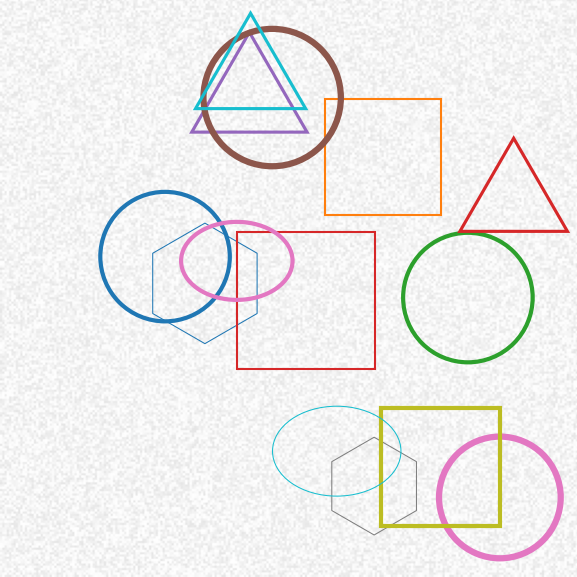[{"shape": "hexagon", "thickness": 0.5, "radius": 0.52, "center": [0.355, 0.508]}, {"shape": "circle", "thickness": 2, "radius": 0.56, "center": [0.286, 0.555]}, {"shape": "square", "thickness": 1, "radius": 0.5, "center": [0.663, 0.727]}, {"shape": "circle", "thickness": 2, "radius": 0.56, "center": [0.81, 0.484]}, {"shape": "triangle", "thickness": 1.5, "radius": 0.54, "center": [0.889, 0.652]}, {"shape": "square", "thickness": 1, "radius": 0.6, "center": [0.53, 0.479]}, {"shape": "triangle", "thickness": 1.5, "radius": 0.58, "center": [0.432, 0.828]}, {"shape": "circle", "thickness": 3, "radius": 0.59, "center": [0.471, 0.83]}, {"shape": "oval", "thickness": 2, "radius": 0.48, "center": [0.41, 0.547]}, {"shape": "circle", "thickness": 3, "radius": 0.53, "center": [0.866, 0.138]}, {"shape": "hexagon", "thickness": 0.5, "radius": 0.42, "center": [0.648, 0.157]}, {"shape": "square", "thickness": 2, "radius": 0.51, "center": [0.763, 0.19]}, {"shape": "oval", "thickness": 0.5, "radius": 0.56, "center": [0.583, 0.218]}, {"shape": "triangle", "thickness": 1.5, "radius": 0.55, "center": [0.434, 0.866]}]